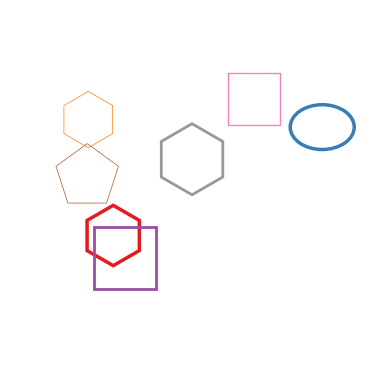[{"shape": "hexagon", "thickness": 2.5, "radius": 0.39, "center": [0.294, 0.388]}, {"shape": "oval", "thickness": 2.5, "radius": 0.42, "center": [0.837, 0.67]}, {"shape": "square", "thickness": 2, "radius": 0.4, "center": [0.324, 0.33]}, {"shape": "hexagon", "thickness": 0.5, "radius": 0.37, "center": [0.229, 0.689]}, {"shape": "pentagon", "thickness": 0.5, "radius": 0.43, "center": [0.227, 0.542]}, {"shape": "square", "thickness": 1, "radius": 0.34, "center": [0.66, 0.743]}, {"shape": "hexagon", "thickness": 2, "radius": 0.46, "center": [0.499, 0.586]}]